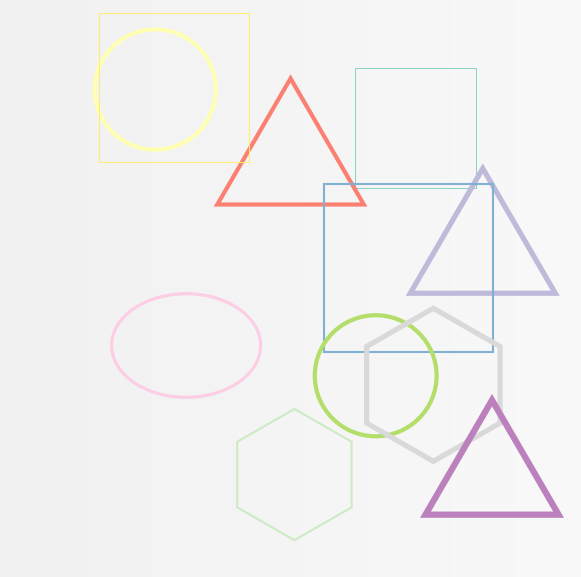[{"shape": "square", "thickness": 0.5, "radius": 0.52, "center": [0.715, 0.777]}, {"shape": "circle", "thickness": 2, "radius": 0.52, "center": [0.267, 0.844]}, {"shape": "triangle", "thickness": 2.5, "radius": 0.72, "center": [0.831, 0.563]}, {"shape": "triangle", "thickness": 2, "radius": 0.73, "center": [0.5, 0.718]}, {"shape": "square", "thickness": 1, "radius": 0.73, "center": [0.703, 0.535]}, {"shape": "circle", "thickness": 2, "radius": 0.52, "center": [0.646, 0.348]}, {"shape": "oval", "thickness": 1.5, "radius": 0.64, "center": [0.32, 0.401]}, {"shape": "hexagon", "thickness": 2.5, "radius": 0.66, "center": [0.746, 0.333]}, {"shape": "triangle", "thickness": 3, "radius": 0.66, "center": [0.846, 0.174]}, {"shape": "hexagon", "thickness": 1, "radius": 0.57, "center": [0.507, 0.177]}, {"shape": "square", "thickness": 0.5, "radius": 0.65, "center": [0.299, 0.847]}]